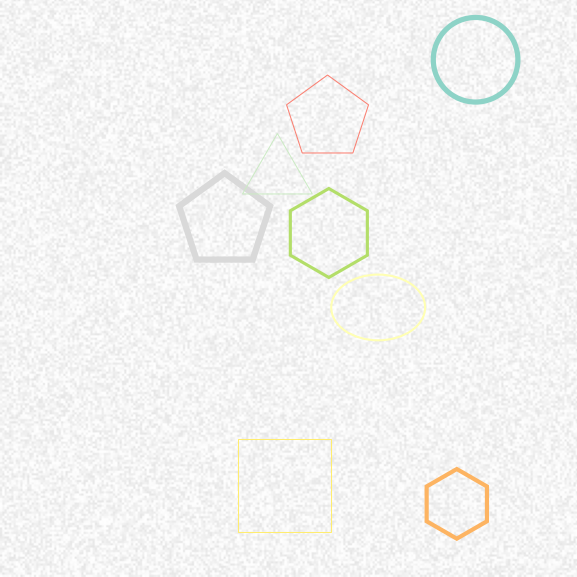[{"shape": "circle", "thickness": 2.5, "radius": 0.37, "center": [0.824, 0.896]}, {"shape": "oval", "thickness": 1, "radius": 0.41, "center": [0.655, 0.467]}, {"shape": "pentagon", "thickness": 0.5, "radius": 0.37, "center": [0.567, 0.795]}, {"shape": "hexagon", "thickness": 2, "radius": 0.3, "center": [0.791, 0.127]}, {"shape": "hexagon", "thickness": 1.5, "radius": 0.39, "center": [0.569, 0.596]}, {"shape": "pentagon", "thickness": 3, "radius": 0.41, "center": [0.389, 0.617]}, {"shape": "triangle", "thickness": 0.5, "radius": 0.35, "center": [0.48, 0.698]}, {"shape": "square", "thickness": 0.5, "radius": 0.4, "center": [0.493, 0.159]}]